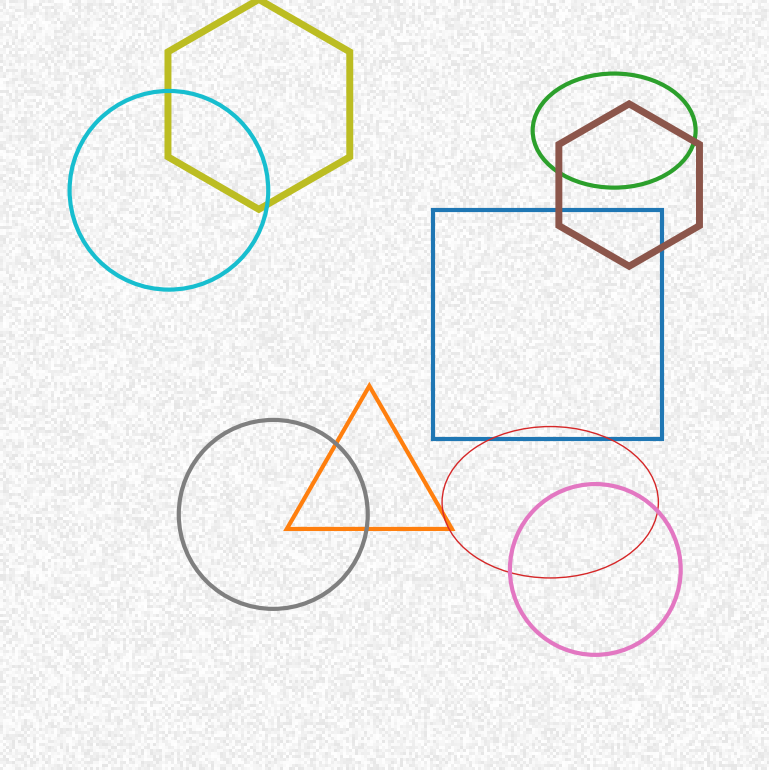[{"shape": "square", "thickness": 1.5, "radius": 0.74, "center": [0.711, 0.578]}, {"shape": "triangle", "thickness": 1.5, "radius": 0.62, "center": [0.48, 0.375]}, {"shape": "oval", "thickness": 1.5, "radius": 0.53, "center": [0.798, 0.83]}, {"shape": "oval", "thickness": 0.5, "radius": 0.7, "center": [0.715, 0.348]}, {"shape": "hexagon", "thickness": 2.5, "radius": 0.53, "center": [0.817, 0.76]}, {"shape": "circle", "thickness": 1.5, "radius": 0.55, "center": [0.773, 0.26]}, {"shape": "circle", "thickness": 1.5, "radius": 0.61, "center": [0.355, 0.332]}, {"shape": "hexagon", "thickness": 2.5, "radius": 0.68, "center": [0.336, 0.864]}, {"shape": "circle", "thickness": 1.5, "radius": 0.65, "center": [0.219, 0.753]}]